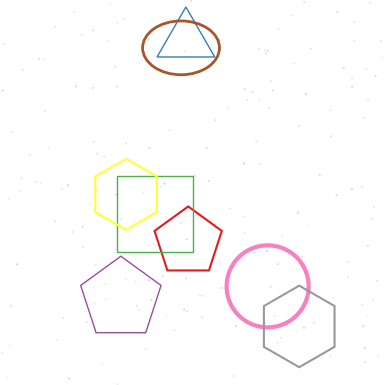[{"shape": "pentagon", "thickness": 1.5, "radius": 0.46, "center": [0.489, 0.372]}, {"shape": "triangle", "thickness": 1, "radius": 0.43, "center": [0.483, 0.895]}, {"shape": "square", "thickness": 1, "radius": 0.49, "center": [0.402, 0.444]}, {"shape": "pentagon", "thickness": 1, "radius": 0.55, "center": [0.314, 0.225]}, {"shape": "hexagon", "thickness": 1.5, "radius": 0.46, "center": [0.327, 0.495]}, {"shape": "oval", "thickness": 2, "radius": 0.5, "center": [0.47, 0.876]}, {"shape": "circle", "thickness": 3, "radius": 0.53, "center": [0.695, 0.256]}, {"shape": "hexagon", "thickness": 1.5, "radius": 0.53, "center": [0.777, 0.152]}]